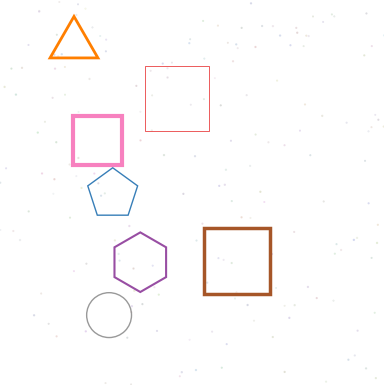[{"shape": "square", "thickness": 0.5, "radius": 0.42, "center": [0.46, 0.745]}, {"shape": "pentagon", "thickness": 1, "radius": 0.34, "center": [0.293, 0.496]}, {"shape": "hexagon", "thickness": 1.5, "radius": 0.39, "center": [0.364, 0.319]}, {"shape": "triangle", "thickness": 2, "radius": 0.36, "center": [0.192, 0.885]}, {"shape": "square", "thickness": 2.5, "radius": 0.43, "center": [0.615, 0.322]}, {"shape": "square", "thickness": 3, "radius": 0.32, "center": [0.253, 0.635]}, {"shape": "circle", "thickness": 1, "radius": 0.29, "center": [0.283, 0.182]}]